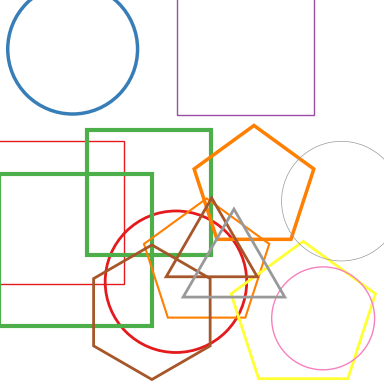[{"shape": "square", "thickness": 1, "radius": 0.92, "center": [0.138, 0.448]}, {"shape": "circle", "thickness": 2, "radius": 0.92, "center": [0.457, 0.268]}, {"shape": "circle", "thickness": 2.5, "radius": 0.84, "center": [0.189, 0.872]}, {"shape": "square", "thickness": 3, "radius": 0.81, "center": [0.387, 0.501]}, {"shape": "square", "thickness": 3, "radius": 0.99, "center": [0.196, 0.35]}, {"shape": "square", "thickness": 1, "radius": 0.89, "center": [0.639, 0.879]}, {"shape": "pentagon", "thickness": 1.5, "radius": 0.86, "center": [0.537, 0.313]}, {"shape": "pentagon", "thickness": 2.5, "radius": 0.82, "center": [0.66, 0.511]}, {"shape": "pentagon", "thickness": 2, "radius": 0.99, "center": [0.788, 0.176]}, {"shape": "triangle", "thickness": 2, "radius": 0.68, "center": [0.55, 0.349]}, {"shape": "hexagon", "thickness": 2, "radius": 0.87, "center": [0.394, 0.189]}, {"shape": "circle", "thickness": 1, "radius": 0.67, "center": [0.839, 0.173]}, {"shape": "circle", "thickness": 0.5, "radius": 0.78, "center": [0.887, 0.478]}, {"shape": "triangle", "thickness": 2, "radius": 0.76, "center": [0.608, 0.305]}]